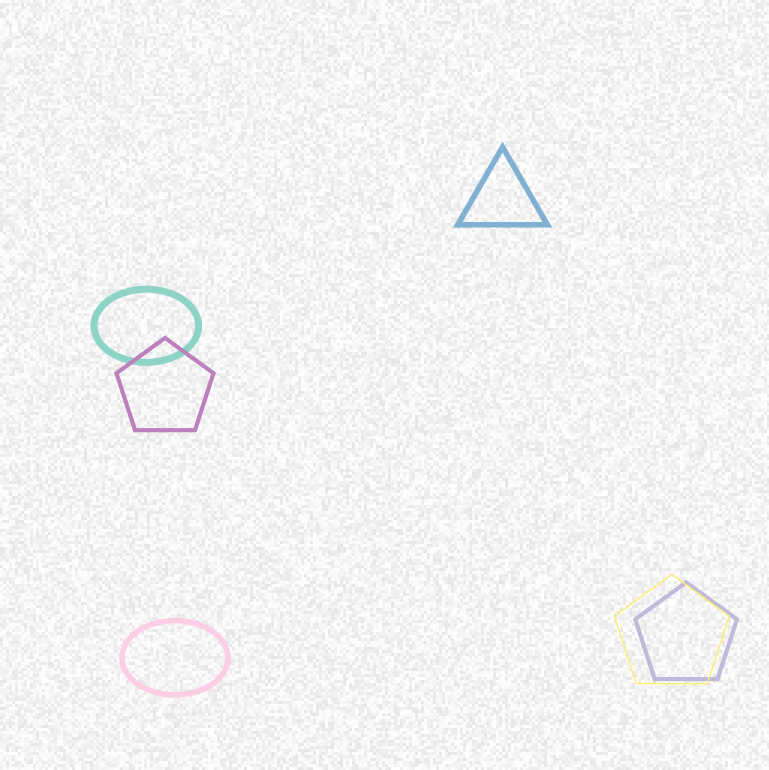[{"shape": "oval", "thickness": 2.5, "radius": 0.34, "center": [0.19, 0.577]}, {"shape": "pentagon", "thickness": 1.5, "radius": 0.35, "center": [0.891, 0.174]}, {"shape": "triangle", "thickness": 2, "radius": 0.34, "center": [0.653, 0.742]}, {"shape": "oval", "thickness": 2, "radius": 0.34, "center": [0.227, 0.146]}, {"shape": "pentagon", "thickness": 1.5, "radius": 0.33, "center": [0.214, 0.495]}, {"shape": "pentagon", "thickness": 0.5, "radius": 0.39, "center": [0.873, 0.176]}]